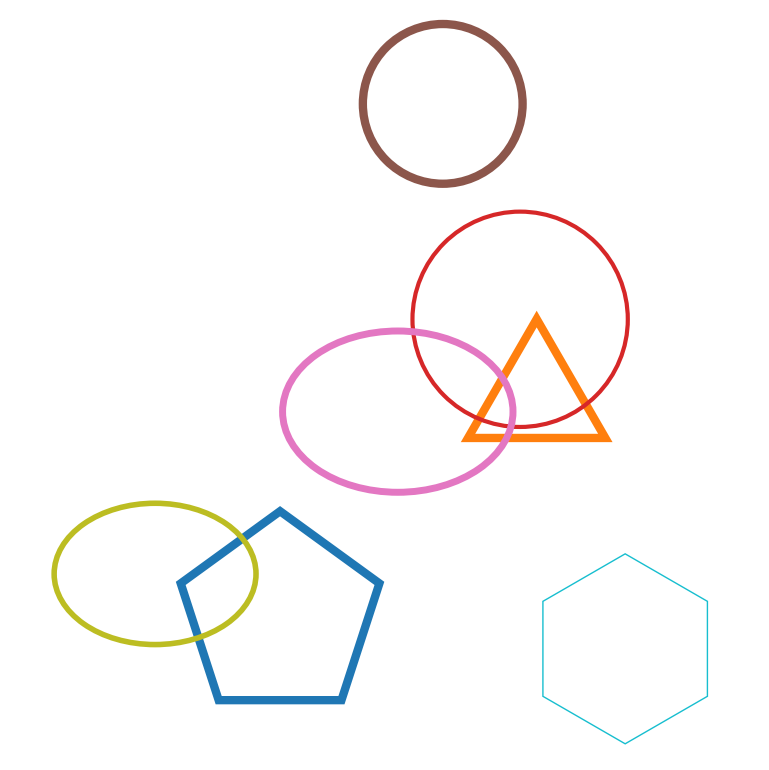[{"shape": "pentagon", "thickness": 3, "radius": 0.68, "center": [0.364, 0.2]}, {"shape": "triangle", "thickness": 3, "radius": 0.51, "center": [0.697, 0.483]}, {"shape": "circle", "thickness": 1.5, "radius": 0.7, "center": [0.676, 0.585]}, {"shape": "circle", "thickness": 3, "radius": 0.52, "center": [0.575, 0.865]}, {"shape": "oval", "thickness": 2.5, "radius": 0.75, "center": [0.517, 0.465]}, {"shape": "oval", "thickness": 2, "radius": 0.66, "center": [0.201, 0.255]}, {"shape": "hexagon", "thickness": 0.5, "radius": 0.62, "center": [0.812, 0.157]}]